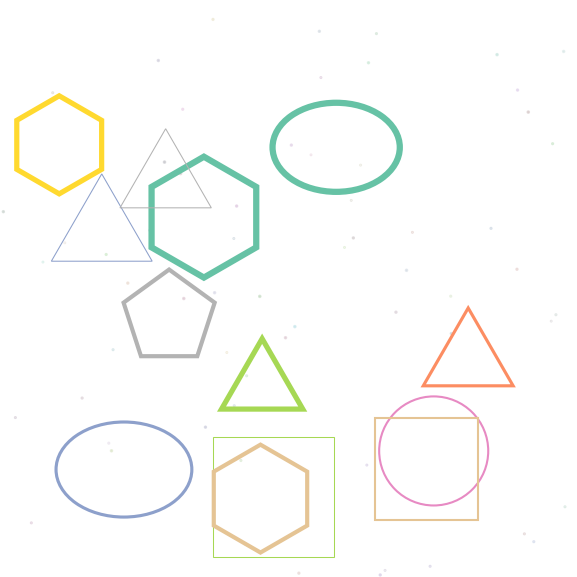[{"shape": "hexagon", "thickness": 3, "radius": 0.52, "center": [0.353, 0.623]}, {"shape": "oval", "thickness": 3, "radius": 0.55, "center": [0.582, 0.744]}, {"shape": "triangle", "thickness": 1.5, "radius": 0.45, "center": [0.811, 0.376]}, {"shape": "triangle", "thickness": 0.5, "radius": 0.5, "center": [0.176, 0.597]}, {"shape": "oval", "thickness": 1.5, "radius": 0.59, "center": [0.215, 0.186]}, {"shape": "circle", "thickness": 1, "radius": 0.47, "center": [0.751, 0.218]}, {"shape": "triangle", "thickness": 2.5, "radius": 0.41, "center": [0.454, 0.331]}, {"shape": "square", "thickness": 0.5, "radius": 0.52, "center": [0.474, 0.138]}, {"shape": "hexagon", "thickness": 2.5, "radius": 0.42, "center": [0.103, 0.748]}, {"shape": "hexagon", "thickness": 2, "radius": 0.47, "center": [0.451, 0.136]}, {"shape": "square", "thickness": 1, "radius": 0.44, "center": [0.738, 0.186]}, {"shape": "pentagon", "thickness": 2, "radius": 0.41, "center": [0.293, 0.449]}, {"shape": "triangle", "thickness": 0.5, "radius": 0.46, "center": [0.287, 0.685]}]